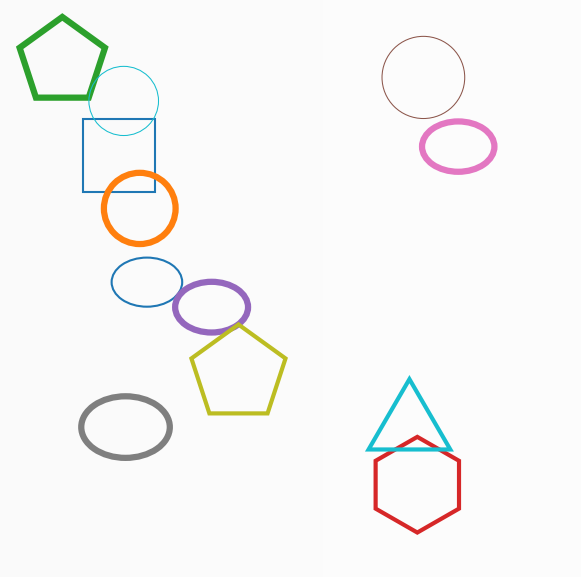[{"shape": "oval", "thickness": 1, "radius": 0.3, "center": [0.253, 0.511]}, {"shape": "square", "thickness": 1, "radius": 0.31, "center": [0.205, 0.73]}, {"shape": "circle", "thickness": 3, "radius": 0.31, "center": [0.24, 0.638]}, {"shape": "pentagon", "thickness": 3, "radius": 0.39, "center": [0.107, 0.893]}, {"shape": "hexagon", "thickness": 2, "radius": 0.41, "center": [0.718, 0.16]}, {"shape": "oval", "thickness": 3, "radius": 0.31, "center": [0.364, 0.467]}, {"shape": "circle", "thickness": 0.5, "radius": 0.36, "center": [0.728, 0.865]}, {"shape": "oval", "thickness": 3, "radius": 0.31, "center": [0.788, 0.745]}, {"shape": "oval", "thickness": 3, "radius": 0.38, "center": [0.216, 0.26]}, {"shape": "pentagon", "thickness": 2, "radius": 0.43, "center": [0.41, 0.352]}, {"shape": "triangle", "thickness": 2, "radius": 0.41, "center": [0.704, 0.261]}, {"shape": "circle", "thickness": 0.5, "radius": 0.3, "center": [0.213, 0.824]}]